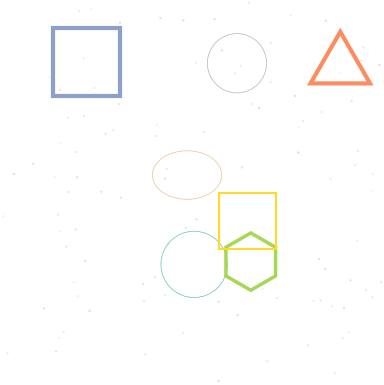[{"shape": "circle", "thickness": 0.5, "radius": 0.43, "center": [0.504, 0.313]}, {"shape": "triangle", "thickness": 3, "radius": 0.45, "center": [0.884, 0.828]}, {"shape": "square", "thickness": 3, "radius": 0.44, "center": [0.225, 0.839]}, {"shape": "hexagon", "thickness": 2.5, "radius": 0.37, "center": [0.651, 0.321]}, {"shape": "square", "thickness": 1.5, "radius": 0.37, "center": [0.643, 0.426]}, {"shape": "oval", "thickness": 0.5, "radius": 0.45, "center": [0.486, 0.545]}, {"shape": "circle", "thickness": 0.5, "radius": 0.38, "center": [0.616, 0.836]}]